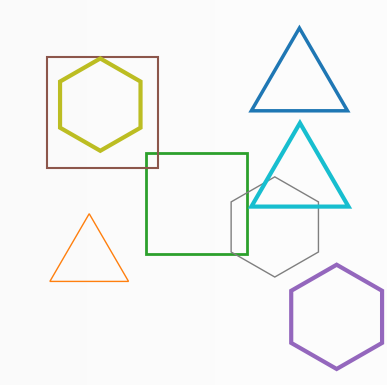[{"shape": "triangle", "thickness": 2.5, "radius": 0.72, "center": [0.773, 0.784]}, {"shape": "triangle", "thickness": 1, "radius": 0.59, "center": [0.23, 0.328]}, {"shape": "square", "thickness": 2, "radius": 0.65, "center": [0.508, 0.471]}, {"shape": "hexagon", "thickness": 3, "radius": 0.68, "center": [0.869, 0.177]}, {"shape": "square", "thickness": 1.5, "radius": 0.72, "center": [0.265, 0.707]}, {"shape": "hexagon", "thickness": 1, "radius": 0.65, "center": [0.709, 0.411]}, {"shape": "hexagon", "thickness": 3, "radius": 0.6, "center": [0.259, 0.728]}, {"shape": "triangle", "thickness": 3, "radius": 0.72, "center": [0.774, 0.536]}]